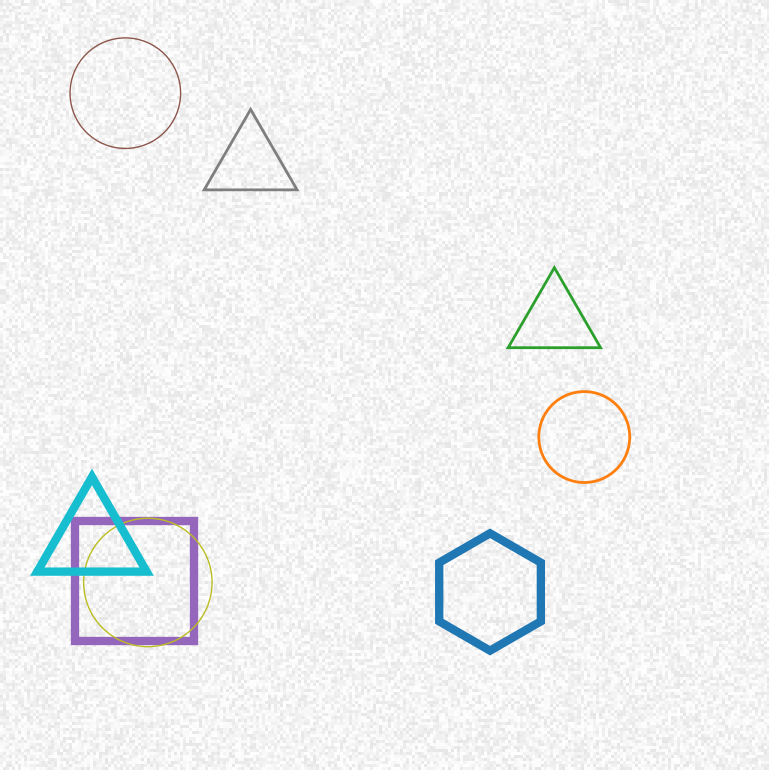[{"shape": "hexagon", "thickness": 3, "radius": 0.38, "center": [0.636, 0.231]}, {"shape": "circle", "thickness": 1, "radius": 0.3, "center": [0.759, 0.432]}, {"shape": "triangle", "thickness": 1, "radius": 0.35, "center": [0.72, 0.583]}, {"shape": "square", "thickness": 3, "radius": 0.39, "center": [0.175, 0.245]}, {"shape": "circle", "thickness": 0.5, "radius": 0.36, "center": [0.163, 0.879]}, {"shape": "triangle", "thickness": 1, "radius": 0.35, "center": [0.326, 0.788]}, {"shape": "circle", "thickness": 0.5, "radius": 0.42, "center": [0.192, 0.244]}, {"shape": "triangle", "thickness": 3, "radius": 0.41, "center": [0.119, 0.299]}]